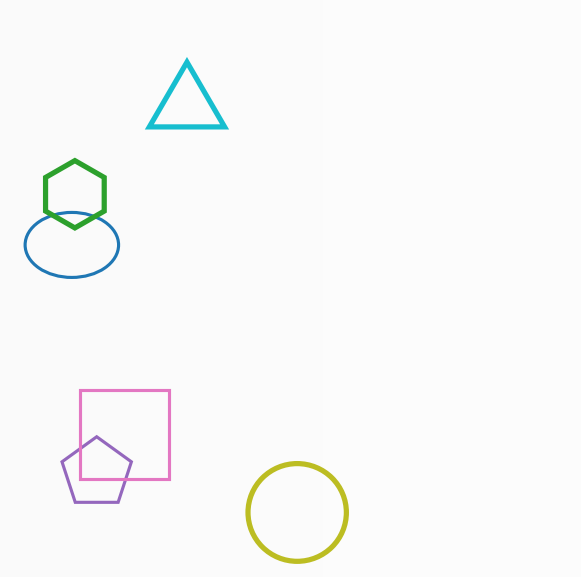[{"shape": "oval", "thickness": 1.5, "radius": 0.4, "center": [0.124, 0.575]}, {"shape": "hexagon", "thickness": 2.5, "radius": 0.29, "center": [0.129, 0.663]}, {"shape": "pentagon", "thickness": 1.5, "radius": 0.31, "center": [0.166, 0.18]}, {"shape": "square", "thickness": 1.5, "radius": 0.39, "center": [0.214, 0.247]}, {"shape": "circle", "thickness": 2.5, "radius": 0.42, "center": [0.511, 0.112]}, {"shape": "triangle", "thickness": 2.5, "radius": 0.37, "center": [0.322, 0.817]}]